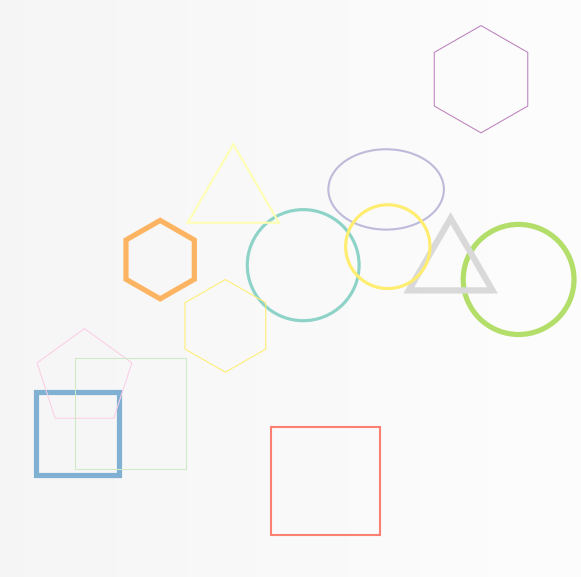[{"shape": "circle", "thickness": 1.5, "radius": 0.48, "center": [0.522, 0.54]}, {"shape": "triangle", "thickness": 1, "radius": 0.45, "center": [0.401, 0.659]}, {"shape": "oval", "thickness": 1, "radius": 0.5, "center": [0.664, 0.671]}, {"shape": "square", "thickness": 1, "radius": 0.47, "center": [0.56, 0.166]}, {"shape": "square", "thickness": 2.5, "radius": 0.36, "center": [0.133, 0.249]}, {"shape": "hexagon", "thickness": 2.5, "radius": 0.34, "center": [0.276, 0.55]}, {"shape": "circle", "thickness": 2.5, "radius": 0.48, "center": [0.892, 0.515]}, {"shape": "pentagon", "thickness": 0.5, "radius": 0.43, "center": [0.145, 0.344]}, {"shape": "triangle", "thickness": 3, "radius": 0.42, "center": [0.775, 0.538]}, {"shape": "hexagon", "thickness": 0.5, "radius": 0.46, "center": [0.828, 0.862]}, {"shape": "square", "thickness": 0.5, "radius": 0.48, "center": [0.225, 0.283]}, {"shape": "hexagon", "thickness": 0.5, "radius": 0.4, "center": [0.388, 0.435]}, {"shape": "circle", "thickness": 1.5, "radius": 0.36, "center": [0.667, 0.572]}]